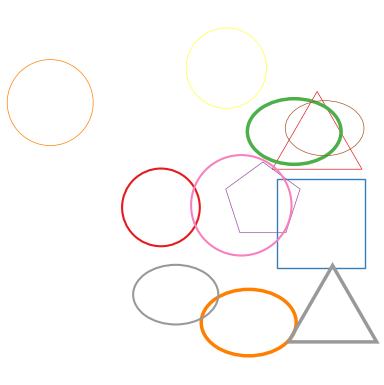[{"shape": "circle", "thickness": 1.5, "radius": 0.5, "center": [0.418, 0.461]}, {"shape": "triangle", "thickness": 0.5, "radius": 0.67, "center": [0.824, 0.628]}, {"shape": "square", "thickness": 1, "radius": 0.57, "center": [0.834, 0.42]}, {"shape": "oval", "thickness": 2.5, "radius": 0.61, "center": [0.764, 0.658]}, {"shape": "pentagon", "thickness": 0.5, "radius": 0.51, "center": [0.683, 0.478]}, {"shape": "circle", "thickness": 0.5, "radius": 0.56, "center": [0.13, 0.734]}, {"shape": "oval", "thickness": 2.5, "radius": 0.62, "center": [0.646, 0.162]}, {"shape": "circle", "thickness": 0.5, "radius": 0.52, "center": [0.588, 0.823]}, {"shape": "oval", "thickness": 0.5, "radius": 0.51, "center": [0.843, 0.667]}, {"shape": "circle", "thickness": 1.5, "radius": 0.65, "center": [0.627, 0.467]}, {"shape": "oval", "thickness": 1.5, "radius": 0.55, "center": [0.456, 0.235]}, {"shape": "triangle", "thickness": 2.5, "radius": 0.66, "center": [0.864, 0.178]}]